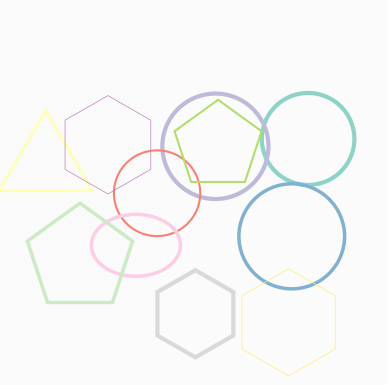[{"shape": "circle", "thickness": 3, "radius": 0.6, "center": [0.795, 0.639]}, {"shape": "triangle", "thickness": 2, "radius": 0.69, "center": [0.118, 0.574]}, {"shape": "circle", "thickness": 3, "radius": 0.68, "center": [0.556, 0.62]}, {"shape": "circle", "thickness": 1.5, "radius": 0.56, "center": [0.405, 0.498]}, {"shape": "circle", "thickness": 2.5, "radius": 0.68, "center": [0.753, 0.386]}, {"shape": "pentagon", "thickness": 1.5, "radius": 0.59, "center": [0.563, 0.623]}, {"shape": "oval", "thickness": 2.5, "radius": 0.58, "center": [0.351, 0.363]}, {"shape": "hexagon", "thickness": 3, "radius": 0.57, "center": [0.504, 0.185]}, {"shape": "hexagon", "thickness": 0.5, "radius": 0.64, "center": [0.279, 0.624]}, {"shape": "pentagon", "thickness": 2.5, "radius": 0.71, "center": [0.206, 0.33]}, {"shape": "hexagon", "thickness": 0.5, "radius": 0.69, "center": [0.745, 0.163]}]